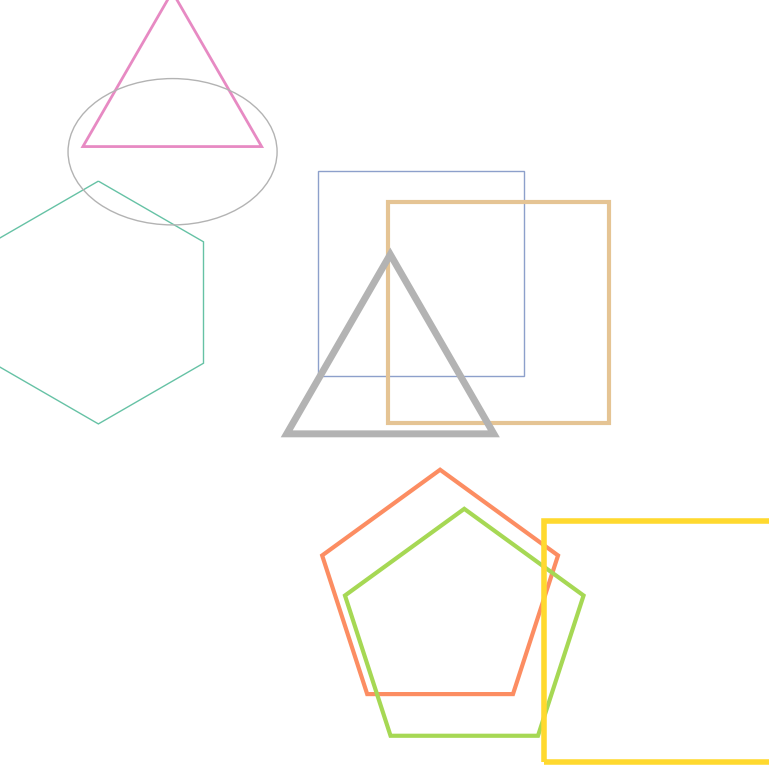[{"shape": "hexagon", "thickness": 0.5, "radius": 0.79, "center": [0.128, 0.607]}, {"shape": "pentagon", "thickness": 1.5, "radius": 0.81, "center": [0.572, 0.229]}, {"shape": "square", "thickness": 0.5, "radius": 0.67, "center": [0.547, 0.645]}, {"shape": "triangle", "thickness": 1, "radius": 0.67, "center": [0.224, 0.877]}, {"shape": "pentagon", "thickness": 1.5, "radius": 0.81, "center": [0.603, 0.176]}, {"shape": "square", "thickness": 2, "radius": 0.78, "center": [0.863, 0.167]}, {"shape": "square", "thickness": 1.5, "radius": 0.72, "center": [0.648, 0.595]}, {"shape": "oval", "thickness": 0.5, "radius": 0.68, "center": [0.224, 0.803]}, {"shape": "triangle", "thickness": 2.5, "radius": 0.78, "center": [0.507, 0.514]}]